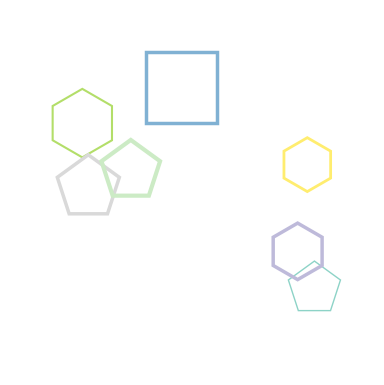[{"shape": "pentagon", "thickness": 1, "radius": 0.36, "center": [0.817, 0.251]}, {"shape": "hexagon", "thickness": 2.5, "radius": 0.37, "center": [0.773, 0.347]}, {"shape": "square", "thickness": 2.5, "radius": 0.46, "center": [0.471, 0.772]}, {"shape": "hexagon", "thickness": 1.5, "radius": 0.44, "center": [0.214, 0.68]}, {"shape": "pentagon", "thickness": 2.5, "radius": 0.42, "center": [0.229, 0.513]}, {"shape": "pentagon", "thickness": 3, "radius": 0.4, "center": [0.34, 0.557]}, {"shape": "hexagon", "thickness": 2, "radius": 0.35, "center": [0.798, 0.572]}]